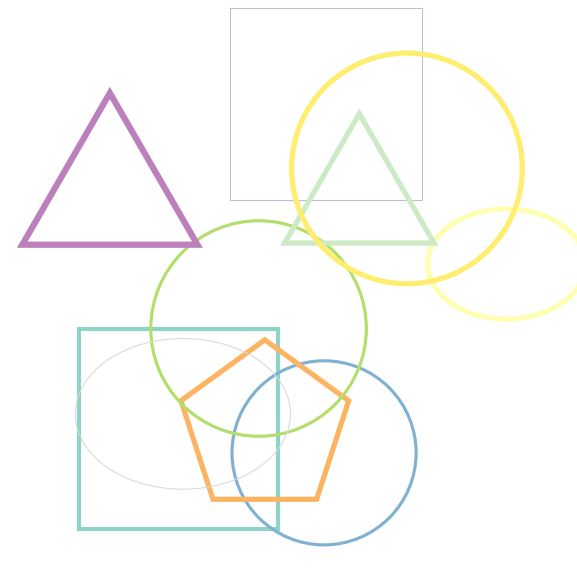[{"shape": "square", "thickness": 2, "radius": 0.86, "center": [0.309, 0.256]}, {"shape": "oval", "thickness": 2.5, "radius": 0.68, "center": [0.877, 0.542]}, {"shape": "square", "thickness": 0.5, "radius": 0.83, "center": [0.564, 0.819]}, {"shape": "circle", "thickness": 1.5, "radius": 0.8, "center": [0.561, 0.215]}, {"shape": "pentagon", "thickness": 2.5, "radius": 0.76, "center": [0.459, 0.258]}, {"shape": "circle", "thickness": 1.5, "radius": 0.93, "center": [0.448, 0.43]}, {"shape": "oval", "thickness": 0.5, "radius": 0.93, "center": [0.317, 0.283]}, {"shape": "triangle", "thickness": 3, "radius": 0.88, "center": [0.19, 0.663]}, {"shape": "triangle", "thickness": 2.5, "radius": 0.75, "center": [0.622, 0.653]}, {"shape": "circle", "thickness": 2.5, "radius": 1.0, "center": [0.705, 0.707]}]